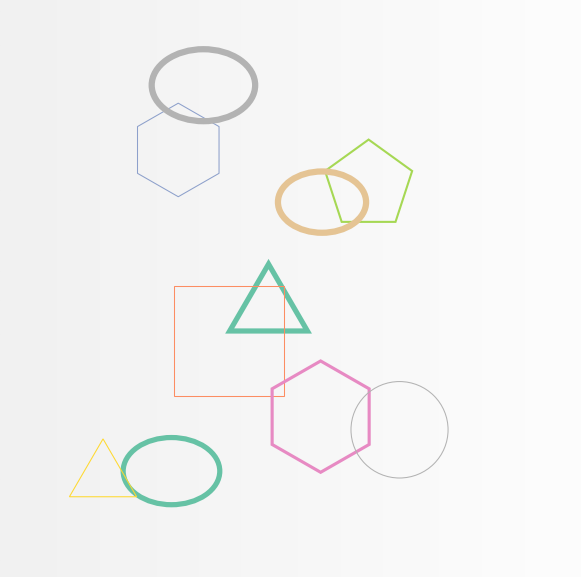[{"shape": "triangle", "thickness": 2.5, "radius": 0.39, "center": [0.462, 0.465]}, {"shape": "oval", "thickness": 2.5, "radius": 0.42, "center": [0.295, 0.183]}, {"shape": "square", "thickness": 0.5, "radius": 0.47, "center": [0.394, 0.409]}, {"shape": "hexagon", "thickness": 0.5, "radius": 0.4, "center": [0.307, 0.739]}, {"shape": "hexagon", "thickness": 1.5, "radius": 0.48, "center": [0.552, 0.278]}, {"shape": "pentagon", "thickness": 1, "radius": 0.39, "center": [0.634, 0.679]}, {"shape": "triangle", "thickness": 0.5, "radius": 0.33, "center": [0.177, 0.172]}, {"shape": "oval", "thickness": 3, "radius": 0.38, "center": [0.554, 0.649]}, {"shape": "oval", "thickness": 3, "radius": 0.45, "center": [0.35, 0.852]}, {"shape": "circle", "thickness": 0.5, "radius": 0.42, "center": [0.687, 0.255]}]